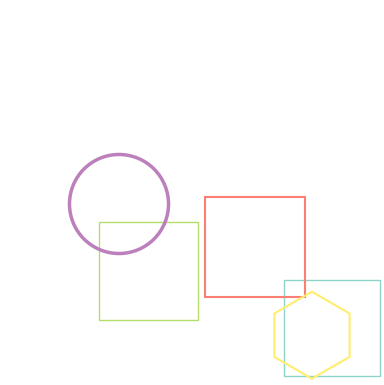[{"shape": "square", "thickness": 1, "radius": 0.63, "center": [0.863, 0.149]}, {"shape": "square", "thickness": 1.5, "radius": 0.65, "center": [0.663, 0.359]}, {"shape": "square", "thickness": 1, "radius": 0.64, "center": [0.386, 0.296]}, {"shape": "circle", "thickness": 2.5, "radius": 0.64, "center": [0.309, 0.47]}, {"shape": "hexagon", "thickness": 1.5, "radius": 0.56, "center": [0.81, 0.129]}]